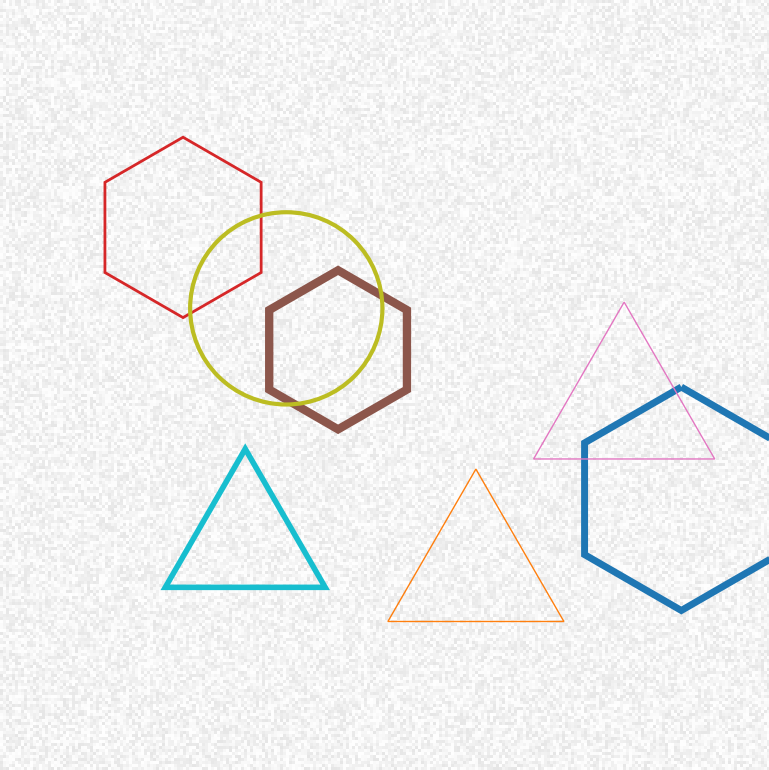[{"shape": "hexagon", "thickness": 2.5, "radius": 0.73, "center": [0.885, 0.352]}, {"shape": "triangle", "thickness": 0.5, "radius": 0.66, "center": [0.618, 0.259]}, {"shape": "hexagon", "thickness": 1, "radius": 0.59, "center": [0.238, 0.705]}, {"shape": "hexagon", "thickness": 3, "radius": 0.52, "center": [0.439, 0.546]}, {"shape": "triangle", "thickness": 0.5, "radius": 0.68, "center": [0.811, 0.472]}, {"shape": "circle", "thickness": 1.5, "radius": 0.62, "center": [0.372, 0.6]}, {"shape": "triangle", "thickness": 2, "radius": 0.6, "center": [0.318, 0.297]}]